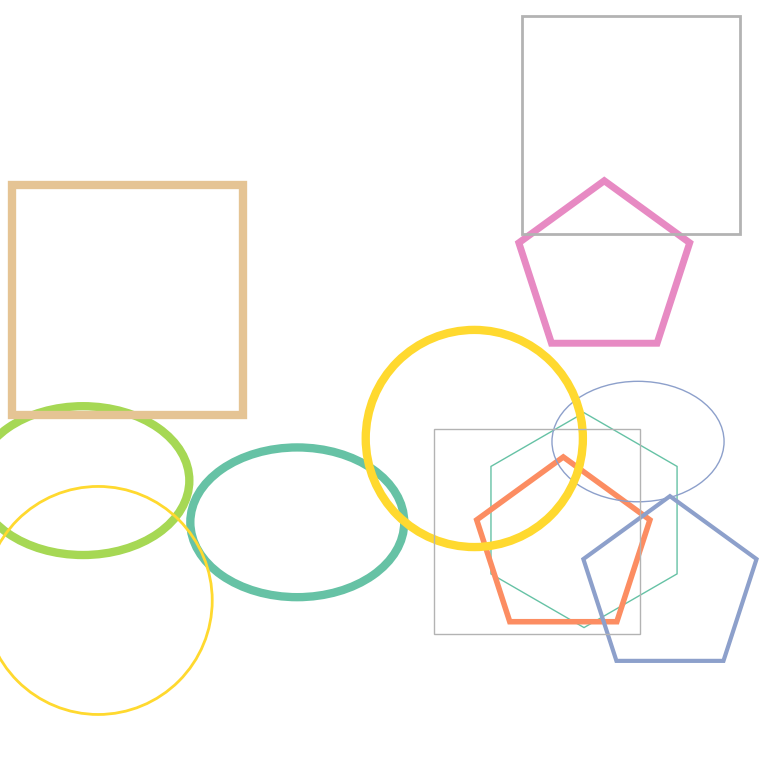[{"shape": "hexagon", "thickness": 0.5, "radius": 0.7, "center": [0.758, 0.324]}, {"shape": "oval", "thickness": 3, "radius": 0.69, "center": [0.386, 0.322]}, {"shape": "pentagon", "thickness": 2, "radius": 0.59, "center": [0.732, 0.288]}, {"shape": "pentagon", "thickness": 1.5, "radius": 0.59, "center": [0.87, 0.237]}, {"shape": "oval", "thickness": 0.5, "radius": 0.56, "center": [0.829, 0.427]}, {"shape": "pentagon", "thickness": 2.5, "radius": 0.58, "center": [0.785, 0.649]}, {"shape": "oval", "thickness": 3, "radius": 0.69, "center": [0.108, 0.376]}, {"shape": "circle", "thickness": 3, "radius": 0.71, "center": [0.616, 0.431]}, {"shape": "circle", "thickness": 1, "radius": 0.74, "center": [0.128, 0.22]}, {"shape": "square", "thickness": 3, "radius": 0.75, "center": [0.165, 0.61]}, {"shape": "square", "thickness": 1, "radius": 0.71, "center": [0.819, 0.838]}, {"shape": "square", "thickness": 0.5, "radius": 0.67, "center": [0.697, 0.31]}]